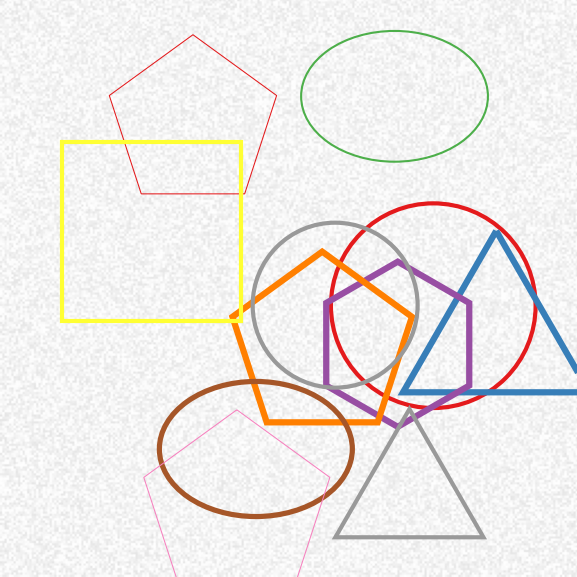[{"shape": "pentagon", "thickness": 0.5, "radius": 0.76, "center": [0.334, 0.787]}, {"shape": "circle", "thickness": 2, "radius": 0.89, "center": [0.75, 0.47]}, {"shape": "triangle", "thickness": 3, "radius": 0.93, "center": [0.859, 0.413]}, {"shape": "oval", "thickness": 1, "radius": 0.81, "center": [0.683, 0.832]}, {"shape": "hexagon", "thickness": 3, "radius": 0.71, "center": [0.689, 0.403]}, {"shape": "pentagon", "thickness": 3, "radius": 0.82, "center": [0.558, 0.4]}, {"shape": "square", "thickness": 2, "radius": 0.78, "center": [0.263, 0.598]}, {"shape": "oval", "thickness": 2.5, "radius": 0.84, "center": [0.443, 0.222]}, {"shape": "pentagon", "thickness": 0.5, "radius": 0.85, "center": [0.41, 0.12]}, {"shape": "triangle", "thickness": 2, "radius": 0.74, "center": [0.709, 0.143]}, {"shape": "circle", "thickness": 2, "radius": 0.71, "center": [0.58, 0.471]}]